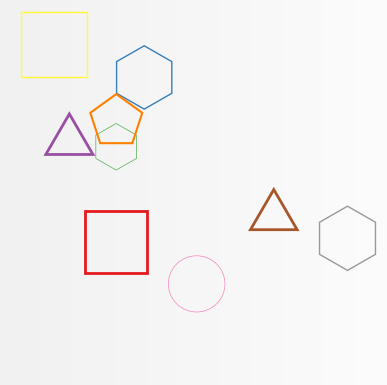[{"shape": "square", "thickness": 2, "radius": 0.4, "center": [0.299, 0.372]}, {"shape": "hexagon", "thickness": 1, "radius": 0.41, "center": [0.372, 0.799]}, {"shape": "hexagon", "thickness": 0.5, "radius": 0.3, "center": [0.3, 0.619]}, {"shape": "triangle", "thickness": 2, "radius": 0.35, "center": [0.179, 0.634]}, {"shape": "pentagon", "thickness": 1.5, "radius": 0.35, "center": [0.3, 0.685]}, {"shape": "square", "thickness": 1, "radius": 0.42, "center": [0.139, 0.883]}, {"shape": "triangle", "thickness": 2, "radius": 0.35, "center": [0.707, 0.438]}, {"shape": "circle", "thickness": 0.5, "radius": 0.36, "center": [0.507, 0.263]}, {"shape": "hexagon", "thickness": 1, "radius": 0.42, "center": [0.897, 0.381]}]